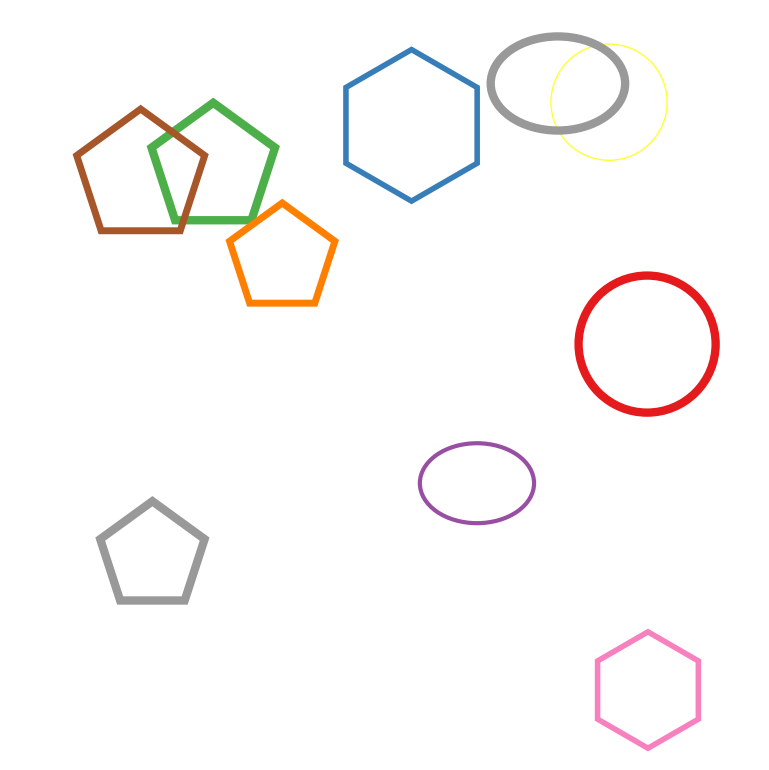[{"shape": "circle", "thickness": 3, "radius": 0.44, "center": [0.84, 0.553]}, {"shape": "hexagon", "thickness": 2, "radius": 0.49, "center": [0.534, 0.837]}, {"shape": "pentagon", "thickness": 3, "radius": 0.42, "center": [0.277, 0.782]}, {"shape": "oval", "thickness": 1.5, "radius": 0.37, "center": [0.619, 0.372]}, {"shape": "pentagon", "thickness": 2.5, "radius": 0.36, "center": [0.367, 0.664]}, {"shape": "circle", "thickness": 0.5, "radius": 0.38, "center": [0.791, 0.867]}, {"shape": "pentagon", "thickness": 2.5, "radius": 0.44, "center": [0.183, 0.771]}, {"shape": "hexagon", "thickness": 2, "radius": 0.38, "center": [0.842, 0.104]}, {"shape": "oval", "thickness": 3, "radius": 0.44, "center": [0.725, 0.892]}, {"shape": "pentagon", "thickness": 3, "radius": 0.36, "center": [0.198, 0.278]}]